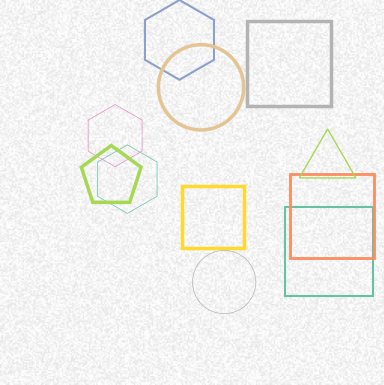[{"shape": "hexagon", "thickness": 0.5, "radius": 0.45, "center": [0.331, 0.535]}, {"shape": "square", "thickness": 1.5, "radius": 0.58, "center": [0.854, 0.347]}, {"shape": "square", "thickness": 2, "radius": 0.54, "center": [0.863, 0.439]}, {"shape": "hexagon", "thickness": 1.5, "radius": 0.52, "center": [0.466, 0.896]}, {"shape": "hexagon", "thickness": 0.5, "radius": 0.4, "center": [0.299, 0.648]}, {"shape": "pentagon", "thickness": 2.5, "radius": 0.41, "center": [0.289, 0.541]}, {"shape": "triangle", "thickness": 1, "radius": 0.42, "center": [0.851, 0.58]}, {"shape": "square", "thickness": 2.5, "radius": 0.4, "center": [0.554, 0.437]}, {"shape": "circle", "thickness": 2.5, "radius": 0.55, "center": [0.522, 0.773]}, {"shape": "square", "thickness": 2.5, "radius": 0.55, "center": [0.75, 0.835]}, {"shape": "circle", "thickness": 0.5, "radius": 0.41, "center": [0.582, 0.267]}]